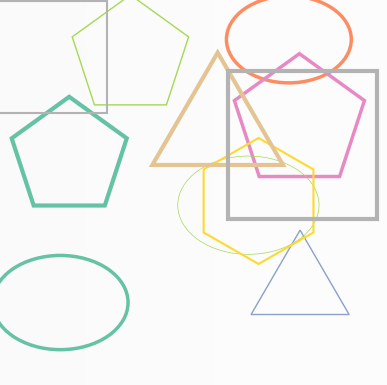[{"shape": "pentagon", "thickness": 3, "radius": 0.78, "center": [0.179, 0.592]}, {"shape": "oval", "thickness": 2.5, "radius": 0.87, "center": [0.156, 0.214]}, {"shape": "oval", "thickness": 2.5, "radius": 0.81, "center": [0.745, 0.898]}, {"shape": "triangle", "thickness": 1, "radius": 0.73, "center": [0.774, 0.256]}, {"shape": "pentagon", "thickness": 2.5, "radius": 0.88, "center": [0.773, 0.684]}, {"shape": "oval", "thickness": 0.5, "radius": 0.91, "center": [0.641, 0.467]}, {"shape": "pentagon", "thickness": 1, "radius": 0.79, "center": [0.337, 0.855]}, {"shape": "hexagon", "thickness": 1.5, "radius": 0.82, "center": [0.667, 0.478]}, {"shape": "triangle", "thickness": 3, "radius": 0.97, "center": [0.562, 0.669]}, {"shape": "square", "thickness": 3, "radius": 0.96, "center": [0.781, 0.623]}, {"shape": "square", "thickness": 1.5, "radius": 0.72, "center": [0.131, 0.852]}]